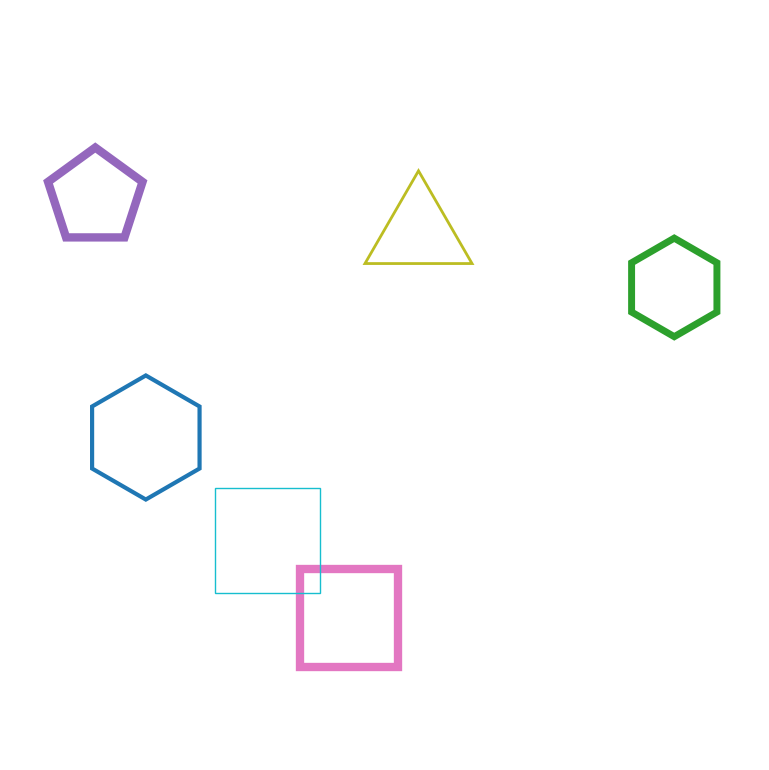[{"shape": "hexagon", "thickness": 1.5, "radius": 0.4, "center": [0.189, 0.432]}, {"shape": "hexagon", "thickness": 2.5, "radius": 0.32, "center": [0.876, 0.627]}, {"shape": "pentagon", "thickness": 3, "radius": 0.32, "center": [0.124, 0.744]}, {"shape": "square", "thickness": 3, "radius": 0.32, "center": [0.453, 0.198]}, {"shape": "triangle", "thickness": 1, "radius": 0.4, "center": [0.544, 0.698]}, {"shape": "square", "thickness": 0.5, "radius": 0.34, "center": [0.348, 0.298]}]